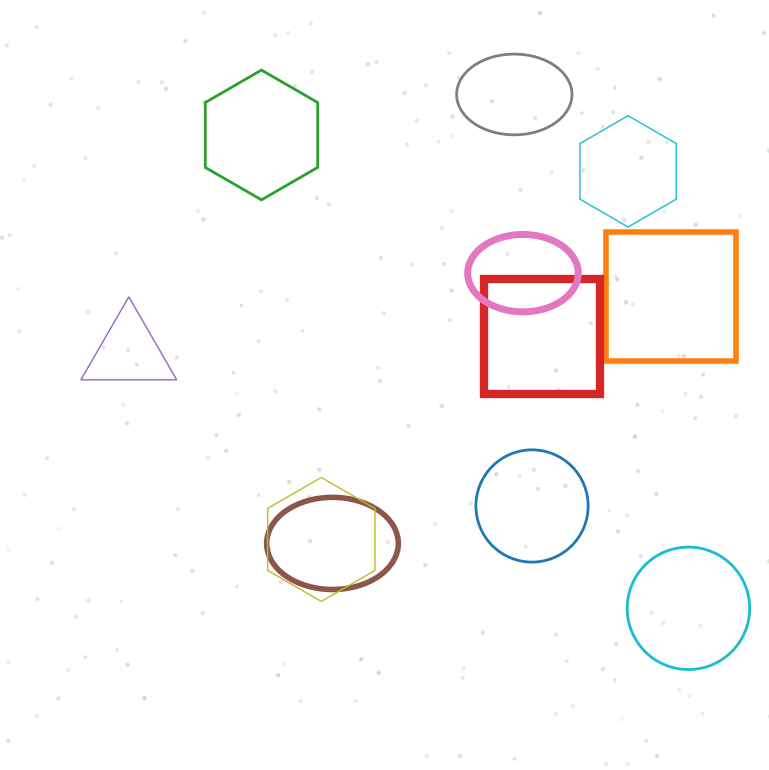[{"shape": "circle", "thickness": 1, "radius": 0.36, "center": [0.691, 0.343]}, {"shape": "square", "thickness": 2, "radius": 0.42, "center": [0.872, 0.615]}, {"shape": "hexagon", "thickness": 1, "radius": 0.42, "center": [0.34, 0.825]}, {"shape": "square", "thickness": 3, "radius": 0.38, "center": [0.704, 0.563]}, {"shape": "triangle", "thickness": 0.5, "radius": 0.36, "center": [0.167, 0.543]}, {"shape": "oval", "thickness": 2, "radius": 0.43, "center": [0.432, 0.294]}, {"shape": "oval", "thickness": 2.5, "radius": 0.36, "center": [0.679, 0.645]}, {"shape": "oval", "thickness": 1, "radius": 0.37, "center": [0.668, 0.877]}, {"shape": "hexagon", "thickness": 0.5, "radius": 0.4, "center": [0.417, 0.299]}, {"shape": "circle", "thickness": 1, "radius": 0.4, "center": [0.894, 0.21]}, {"shape": "hexagon", "thickness": 0.5, "radius": 0.36, "center": [0.816, 0.777]}]